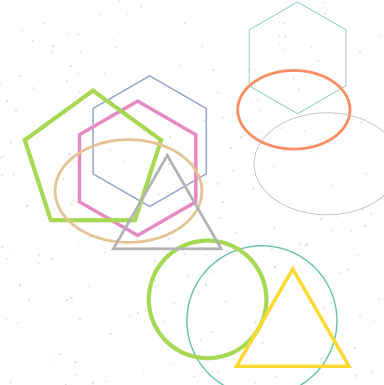[{"shape": "circle", "thickness": 1, "radius": 0.97, "center": [0.68, 0.167]}, {"shape": "hexagon", "thickness": 0.5, "radius": 0.73, "center": [0.773, 0.85]}, {"shape": "oval", "thickness": 2, "radius": 0.73, "center": [0.763, 0.715]}, {"shape": "hexagon", "thickness": 1, "radius": 0.85, "center": [0.389, 0.633]}, {"shape": "hexagon", "thickness": 2.5, "radius": 0.87, "center": [0.358, 0.563]}, {"shape": "circle", "thickness": 3, "radius": 0.76, "center": [0.539, 0.222]}, {"shape": "pentagon", "thickness": 3, "radius": 0.93, "center": [0.241, 0.579]}, {"shape": "triangle", "thickness": 2.5, "radius": 0.84, "center": [0.76, 0.133]}, {"shape": "oval", "thickness": 2, "radius": 0.95, "center": [0.334, 0.504]}, {"shape": "oval", "thickness": 0.5, "radius": 0.95, "center": [0.849, 0.575]}, {"shape": "triangle", "thickness": 2, "radius": 0.81, "center": [0.434, 0.435]}]